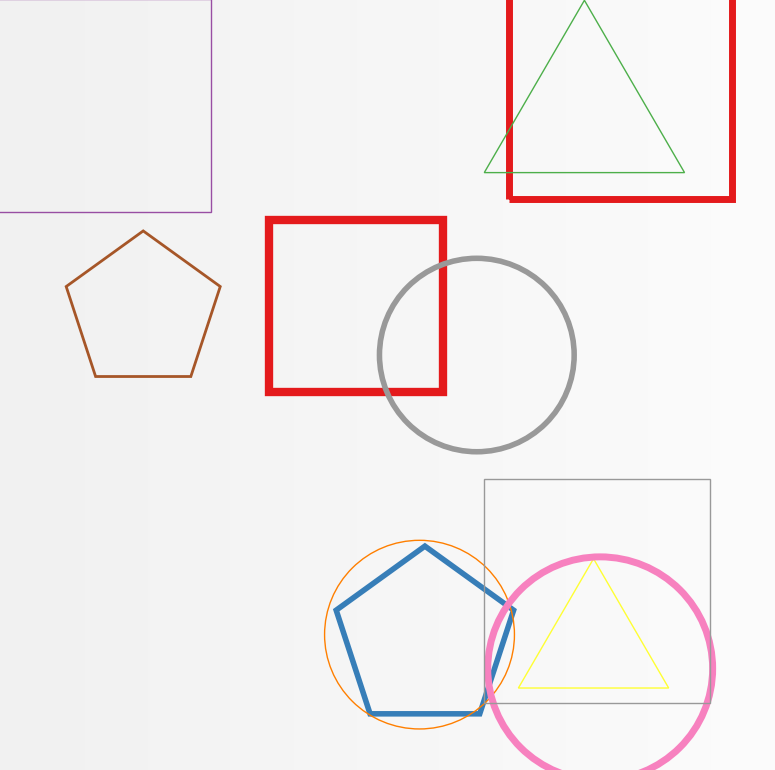[{"shape": "square", "thickness": 3, "radius": 0.56, "center": [0.459, 0.603]}, {"shape": "square", "thickness": 2.5, "radius": 0.72, "center": [0.8, 0.886]}, {"shape": "pentagon", "thickness": 2, "radius": 0.6, "center": [0.548, 0.17]}, {"shape": "triangle", "thickness": 0.5, "radius": 0.75, "center": [0.754, 0.85]}, {"shape": "square", "thickness": 0.5, "radius": 0.69, "center": [0.134, 0.863]}, {"shape": "circle", "thickness": 0.5, "radius": 0.61, "center": [0.541, 0.176]}, {"shape": "triangle", "thickness": 0.5, "radius": 0.56, "center": [0.766, 0.162]}, {"shape": "pentagon", "thickness": 1, "radius": 0.52, "center": [0.185, 0.596]}, {"shape": "circle", "thickness": 2.5, "radius": 0.73, "center": [0.774, 0.132]}, {"shape": "circle", "thickness": 2, "radius": 0.63, "center": [0.615, 0.539]}, {"shape": "square", "thickness": 0.5, "radius": 0.73, "center": [0.77, 0.233]}]